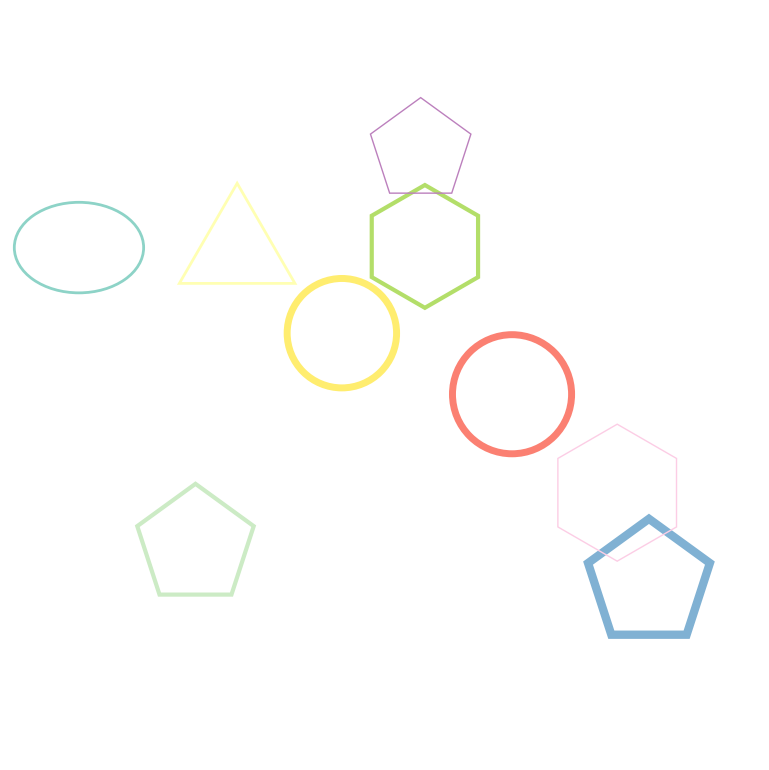[{"shape": "oval", "thickness": 1, "radius": 0.42, "center": [0.103, 0.678]}, {"shape": "triangle", "thickness": 1, "radius": 0.43, "center": [0.308, 0.675]}, {"shape": "circle", "thickness": 2.5, "radius": 0.39, "center": [0.665, 0.488]}, {"shape": "pentagon", "thickness": 3, "radius": 0.42, "center": [0.843, 0.243]}, {"shape": "hexagon", "thickness": 1.5, "radius": 0.4, "center": [0.552, 0.68]}, {"shape": "hexagon", "thickness": 0.5, "radius": 0.44, "center": [0.802, 0.36]}, {"shape": "pentagon", "thickness": 0.5, "radius": 0.34, "center": [0.546, 0.805]}, {"shape": "pentagon", "thickness": 1.5, "radius": 0.4, "center": [0.254, 0.292]}, {"shape": "circle", "thickness": 2.5, "radius": 0.36, "center": [0.444, 0.567]}]